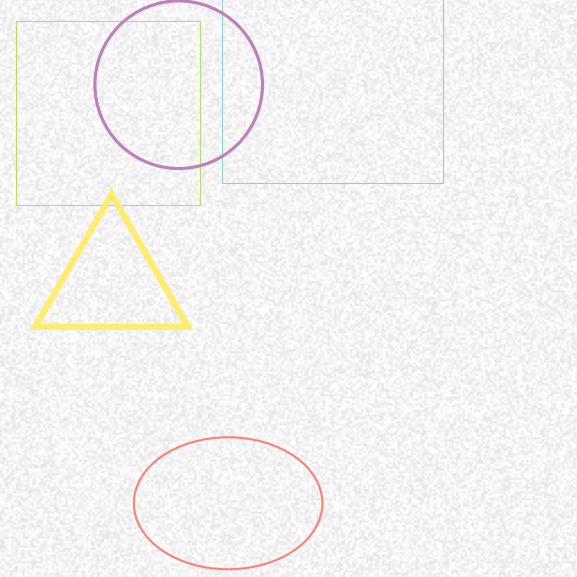[{"shape": "square", "thickness": 0.5, "radius": 0.96, "center": [0.576, 0.873]}, {"shape": "oval", "thickness": 1, "radius": 0.82, "center": [0.395, 0.128]}, {"shape": "square", "thickness": 0.5, "radius": 0.8, "center": [0.187, 0.803]}, {"shape": "circle", "thickness": 1.5, "radius": 0.73, "center": [0.309, 0.852]}, {"shape": "triangle", "thickness": 3, "radius": 0.76, "center": [0.193, 0.51]}]